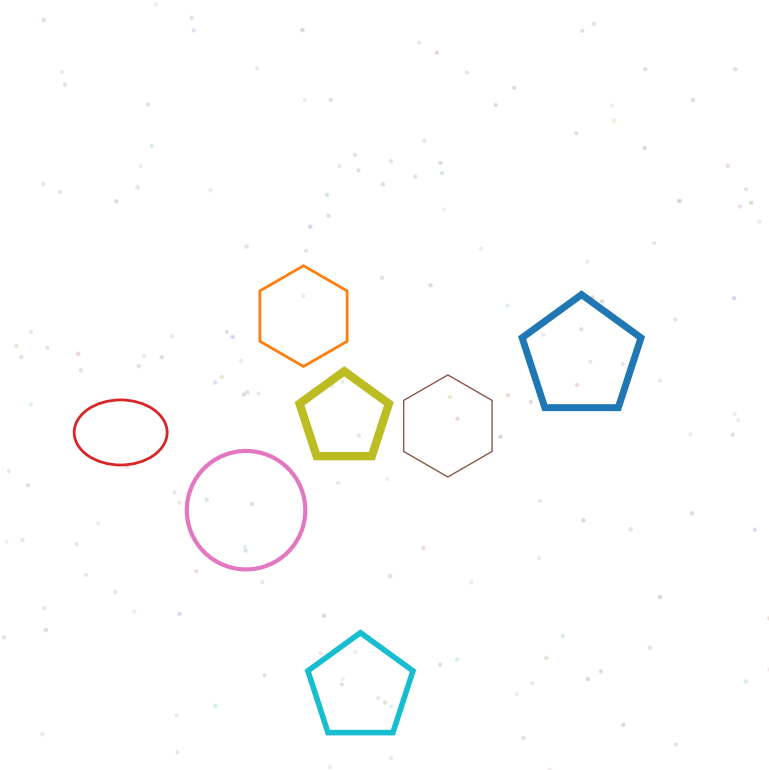[{"shape": "pentagon", "thickness": 2.5, "radius": 0.41, "center": [0.755, 0.536]}, {"shape": "hexagon", "thickness": 1, "radius": 0.33, "center": [0.394, 0.589]}, {"shape": "oval", "thickness": 1, "radius": 0.3, "center": [0.157, 0.438]}, {"shape": "hexagon", "thickness": 0.5, "radius": 0.33, "center": [0.582, 0.447]}, {"shape": "circle", "thickness": 1.5, "radius": 0.38, "center": [0.32, 0.337]}, {"shape": "pentagon", "thickness": 3, "radius": 0.3, "center": [0.447, 0.457]}, {"shape": "pentagon", "thickness": 2, "radius": 0.36, "center": [0.468, 0.107]}]